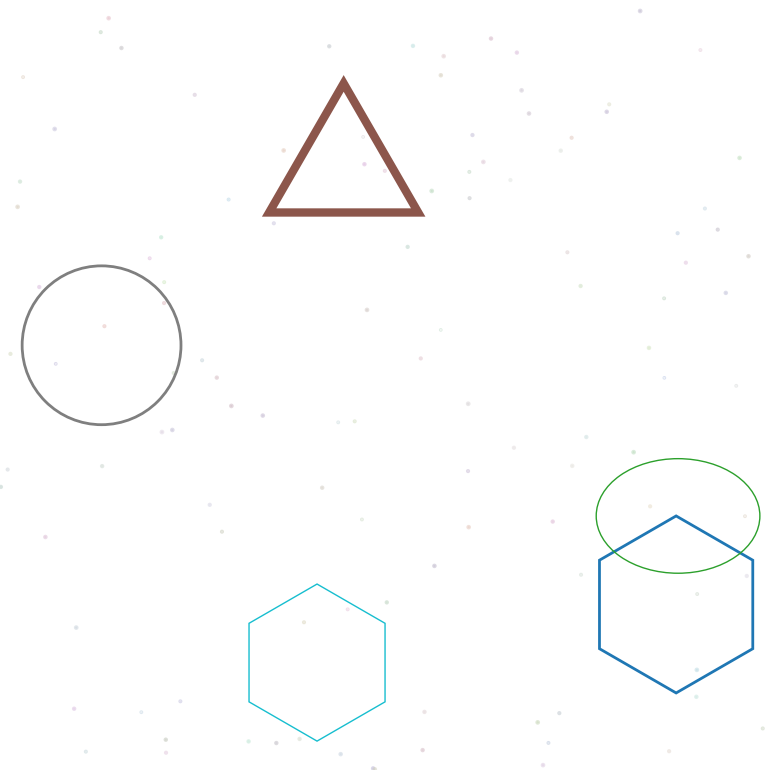[{"shape": "hexagon", "thickness": 1, "radius": 0.57, "center": [0.878, 0.215]}, {"shape": "oval", "thickness": 0.5, "radius": 0.53, "center": [0.881, 0.33]}, {"shape": "triangle", "thickness": 3, "radius": 0.56, "center": [0.446, 0.78]}, {"shape": "circle", "thickness": 1, "radius": 0.52, "center": [0.132, 0.552]}, {"shape": "hexagon", "thickness": 0.5, "radius": 0.51, "center": [0.412, 0.14]}]